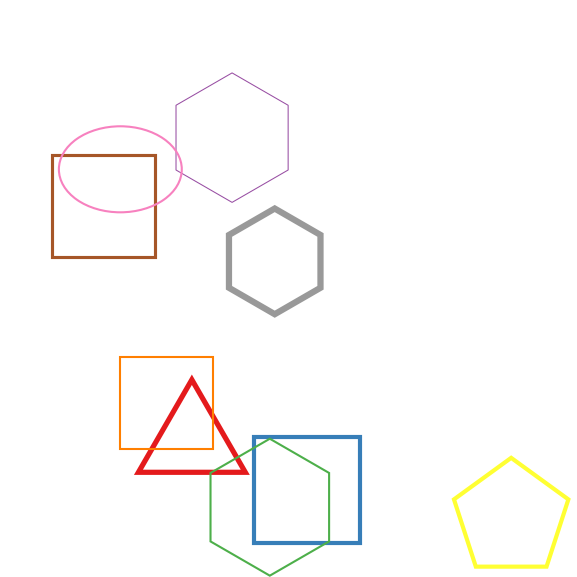[{"shape": "triangle", "thickness": 2.5, "radius": 0.53, "center": [0.332, 0.235]}, {"shape": "square", "thickness": 2, "radius": 0.46, "center": [0.532, 0.151]}, {"shape": "hexagon", "thickness": 1, "radius": 0.59, "center": [0.467, 0.121]}, {"shape": "hexagon", "thickness": 0.5, "radius": 0.56, "center": [0.402, 0.761]}, {"shape": "square", "thickness": 1, "radius": 0.4, "center": [0.288, 0.301]}, {"shape": "pentagon", "thickness": 2, "radius": 0.52, "center": [0.885, 0.102]}, {"shape": "square", "thickness": 1.5, "radius": 0.44, "center": [0.179, 0.643]}, {"shape": "oval", "thickness": 1, "radius": 0.53, "center": [0.208, 0.706]}, {"shape": "hexagon", "thickness": 3, "radius": 0.46, "center": [0.476, 0.547]}]